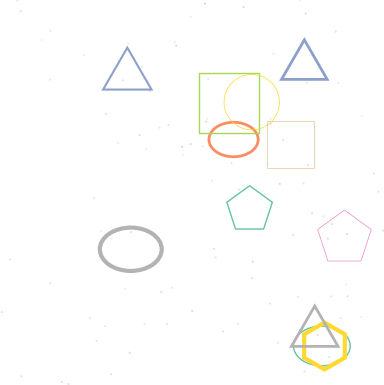[{"shape": "oval", "thickness": 1, "radius": 0.37, "center": [0.836, 0.101]}, {"shape": "pentagon", "thickness": 1, "radius": 0.31, "center": [0.648, 0.455]}, {"shape": "oval", "thickness": 2, "radius": 0.32, "center": [0.607, 0.638]}, {"shape": "triangle", "thickness": 1.5, "radius": 0.36, "center": [0.331, 0.804]}, {"shape": "triangle", "thickness": 2, "radius": 0.34, "center": [0.791, 0.828]}, {"shape": "pentagon", "thickness": 0.5, "radius": 0.37, "center": [0.895, 0.381]}, {"shape": "square", "thickness": 1, "radius": 0.39, "center": [0.596, 0.733]}, {"shape": "circle", "thickness": 0.5, "radius": 0.36, "center": [0.654, 0.735]}, {"shape": "hexagon", "thickness": 3, "radius": 0.3, "center": [0.843, 0.101]}, {"shape": "square", "thickness": 0.5, "radius": 0.31, "center": [0.754, 0.624]}, {"shape": "triangle", "thickness": 2, "radius": 0.35, "center": [0.818, 0.135]}, {"shape": "oval", "thickness": 3, "radius": 0.4, "center": [0.34, 0.353]}]